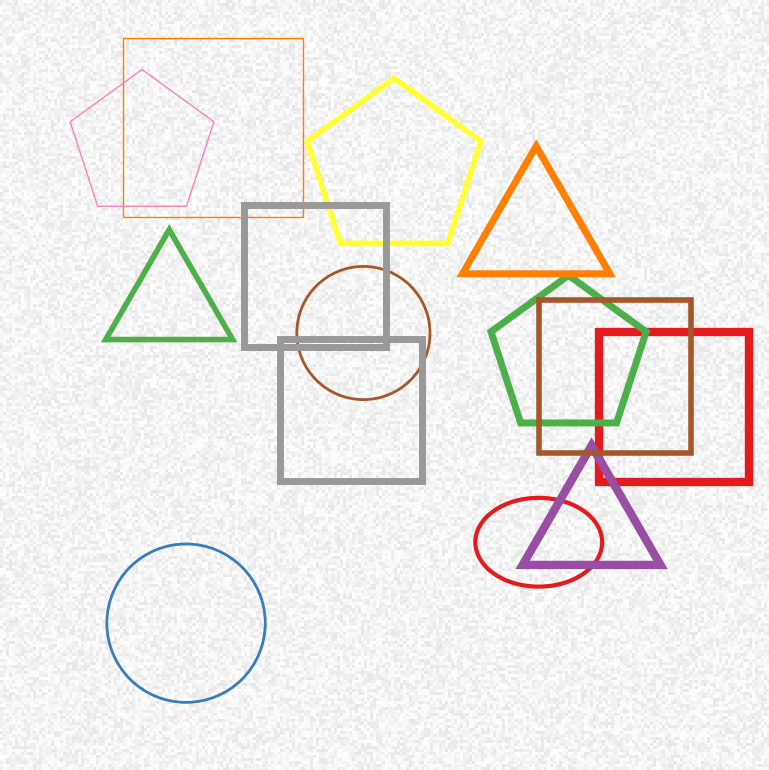[{"shape": "oval", "thickness": 1.5, "radius": 0.41, "center": [0.7, 0.296]}, {"shape": "square", "thickness": 3, "radius": 0.49, "center": [0.875, 0.471]}, {"shape": "circle", "thickness": 1, "radius": 0.51, "center": [0.242, 0.191]}, {"shape": "triangle", "thickness": 2, "radius": 0.48, "center": [0.22, 0.607]}, {"shape": "pentagon", "thickness": 2.5, "radius": 0.53, "center": [0.738, 0.536]}, {"shape": "triangle", "thickness": 3, "radius": 0.52, "center": [0.768, 0.318]}, {"shape": "triangle", "thickness": 2.5, "radius": 0.55, "center": [0.696, 0.7]}, {"shape": "square", "thickness": 0.5, "radius": 0.58, "center": [0.277, 0.834]}, {"shape": "pentagon", "thickness": 2, "radius": 0.59, "center": [0.512, 0.78]}, {"shape": "circle", "thickness": 1, "radius": 0.43, "center": [0.472, 0.568]}, {"shape": "square", "thickness": 2, "radius": 0.49, "center": [0.799, 0.511]}, {"shape": "pentagon", "thickness": 0.5, "radius": 0.49, "center": [0.184, 0.812]}, {"shape": "square", "thickness": 2.5, "radius": 0.46, "center": [0.409, 0.642]}, {"shape": "square", "thickness": 2.5, "radius": 0.46, "center": [0.456, 0.468]}]